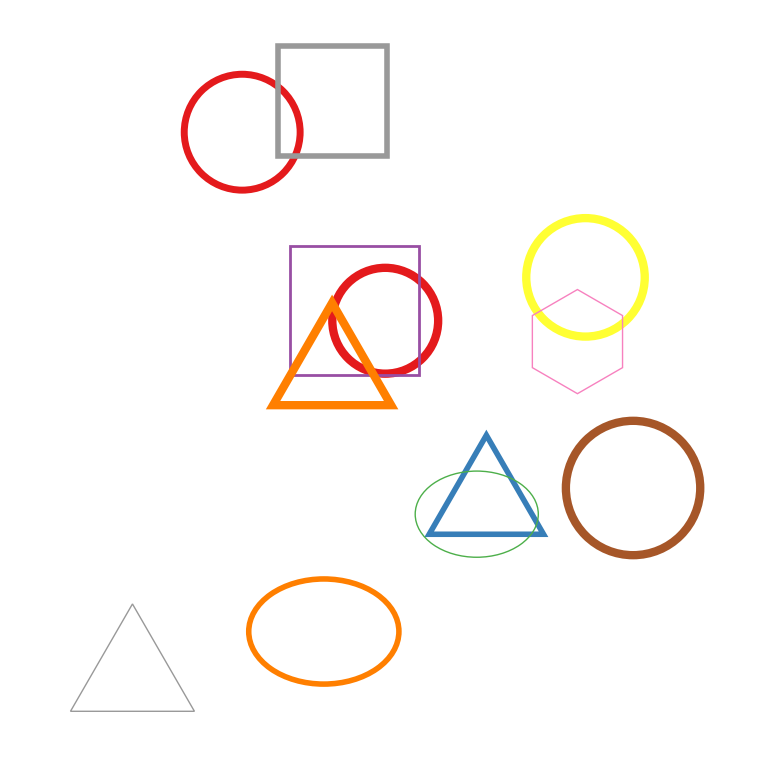[{"shape": "circle", "thickness": 3, "radius": 0.34, "center": [0.5, 0.583]}, {"shape": "circle", "thickness": 2.5, "radius": 0.38, "center": [0.315, 0.828]}, {"shape": "triangle", "thickness": 2, "radius": 0.43, "center": [0.632, 0.349]}, {"shape": "oval", "thickness": 0.5, "radius": 0.4, "center": [0.619, 0.332]}, {"shape": "square", "thickness": 1, "radius": 0.42, "center": [0.461, 0.597]}, {"shape": "triangle", "thickness": 3, "radius": 0.44, "center": [0.431, 0.518]}, {"shape": "oval", "thickness": 2, "radius": 0.49, "center": [0.421, 0.18]}, {"shape": "circle", "thickness": 3, "radius": 0.38, "center": [0.76, 0.64]}, {"shape": "circle", "thickness": 3, "radius": 0.44, "center": [0.822, 0.366]}, {"shape": "hexagon", "thickness": 0.5, "radius": 0.34, "center": [0.75, 0.556]}, {"shape": "triangle", "thickness": 0.5, "radius": 0.46, "center": [0.172, 0.123]}, {"shape": "square", "thickness": 2, "radius": 0.36, "center": [0.432, 0.869]}]